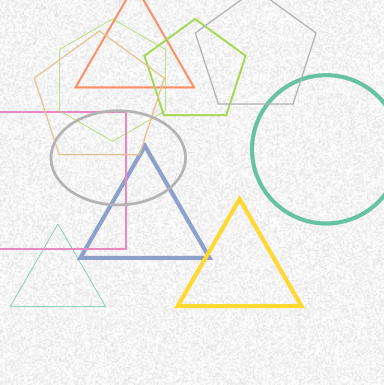[{"shape": "triangle", "thickness": 0.5, "radius": 0.71, "center": [0.15, 0.275]}, {"shape": "circle", "thickness": 3, "radius": 0.96, "center": [0.847, 0.612]}, {"shape": "triangle", "thickness": 1.5, "radius": 0.89, "center": [0.35, 0.862]}, {"shape": "triangle", "thickness": 3, "radius": 0.97, "center": [0.377, 0.427]}, {"shape": "square", "thickness": 1.5, "radius": 0.89, "center": [0.149, 0.532]}, {"shape": "pentagon", "thickness": 1.5, "radius": 0.69, "center": [0.507, 0.813]}, {"shape": "hexagon", "thickness": 0.5, "radius": 0.79, "center": [0.292, 0.792]}, {"shape": "triangle", "thickness": 3, "radius": 0.93, "center": [0.622, 0.298]}, {"shape": "pentagon", "thickness": 1, "radius": 0.89, "center": [0.258, 0.742]}, {"shape": "oval", "thickness": 2, "radius": 0.87, "center": [0.307, 0.59]}, {"shape": "pentagon", "thickness": 1, "radius": 0.82, "center": [0.664, 0.863]}]